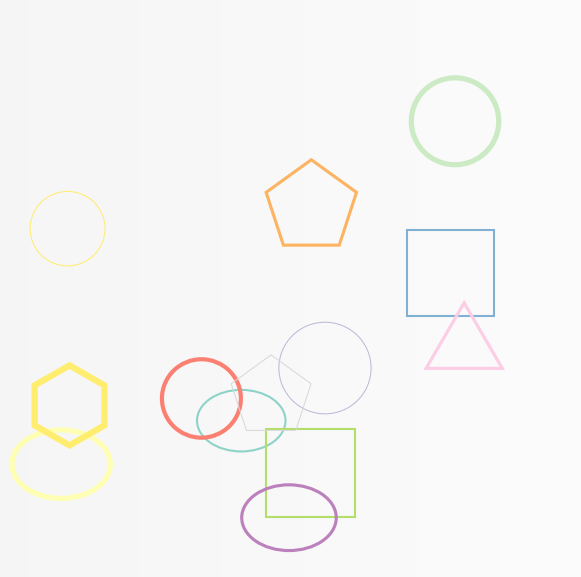[{"shape": "oval", "thickness": 1, "radius": 0.38, "center": [0.415, 0.271]}, {"shape": "oval", "thickness": 2.5, "radius": 0.42, "center": [0.105, 0.195]}, {"shape": "circle", "thickness": 0.5, "radius": 0.4, "center": [0.559, 0.362]}, {"shape": "circle", "thickness": 2, "radius": 0.34, "center": [0.347, 0.309]}, {"shape": "square", "thickness": 1, "radius": 0.38, "center": [0.775, 0.526]}, {"shape": "pentagon", "thickness": 1.5, "radius": 0.41, "center": [0.536, 0.641]}, {"shape": "square", "thickness": 1, "radius": 0.38, "center": [0.534, 0.18]}, {"shape": "triangle", "thickness": 1.5, "radius": 0.38, "center": [0.799, 0.399]}, {"shape": "pentagon", "thickness": 0.5, "radius": 0.36, "center": [0.466, 0.312]}, {"shape": "oval", "thickness": 1.5, "radius": 0.41, "center": [0.497, 0.103]}, {"shape": "circle", "thickness": 2.5, "radius": 0.38, "center": [0.783, 0.789]}, {"shape": "hexagon", "thickness": 3, "radius": 0.35, "center": [0.12, 0.297]}, {"shape": "circle", "thickness": 0.5, "radius": 0.32, "center": [0.116, 0.603]}]